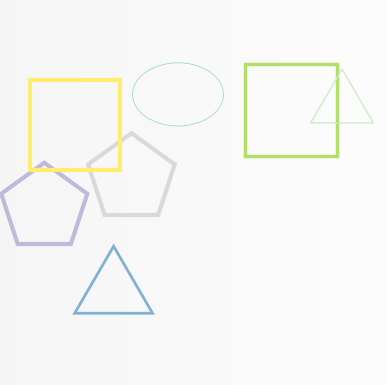[{"shape": "oval", "thickness": 0.5, "radius": 0.59, "center": [0.459, 0.755]}, {"shape": "pentagon", "thickness": 3, "radius": 0.58, "center": [0.114, 0.461]}, {"shape": "triangle", "thickness": 2, "radius": 0.58, "center": [0.293, 0.244]}, {"shape": "square", "thickness": 2.5, "radius": 0.6, "center": [0.751, 0.715]}, {"shape": "pentagon", "thickness": 3, "radius": 0.59, "center": [0.339, 0.537]}, {"shape": "triangle", "thickness": 1, "radius": 0.47, "center": [0.883, 0.727]}, {"shape": "square", "thickness": 3, "radius": 0.58, "center": [0.194, 0.675]}]